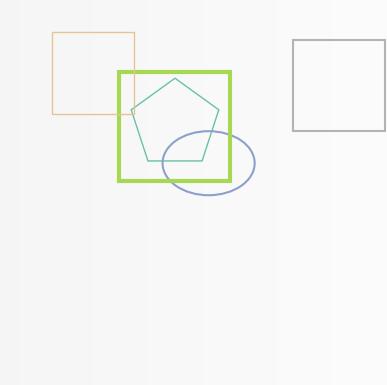[{"shape": "pentagon", "thickness": 1, "radius": 0.59, "center": [0.452, 0.678]}, {"shape": "oval", "thickness": 1.5, "radius": 0.59, "center": [0.538, 0.576]}, {"shape": "square", "thickness": 3, "radius": 0.71, "center": [0.45, 0.672]}, {"shape": "square", "thickness": 1, "radius": 0.53, "center": [0.239, 0.811]}, {"shape": "square", "thickness": 1.5, "radius": 0.59, "center": [0.875, 0.779]}]